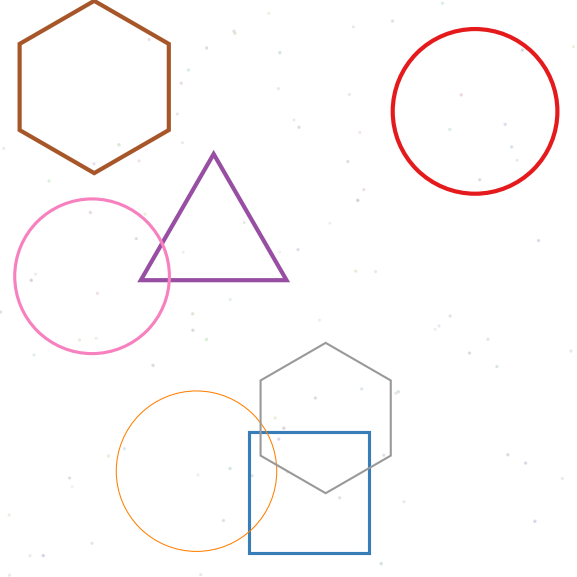[{"shape": "circle", "thickness": 2, "radius": 0.71, "center": [0.823, 0.806]}, {"shape": "square", "thickness": 1.5, "radius": 0.52, "center": [0.535, 0.147]}, {"shape": "triangle", "thickness": 2, "radius": 0.73, "center": [0.37, 0.587]}, {"shape": "circle", "thickness": 0.5, "radius": 0.69, "center": [0.34, 0.183]}, {"shape": "hexagon", "thickness": 2, "radius": 0.75, "center": [0.163, 0.849]}, {"shape": "circle", "thickness": 1.5, "radius": 0.67, "center": [0.159, 0.521]}, {"shape": "hexagon", "thickness": 1, "radius": 0.65, "center": [0.564, 0.275]}]